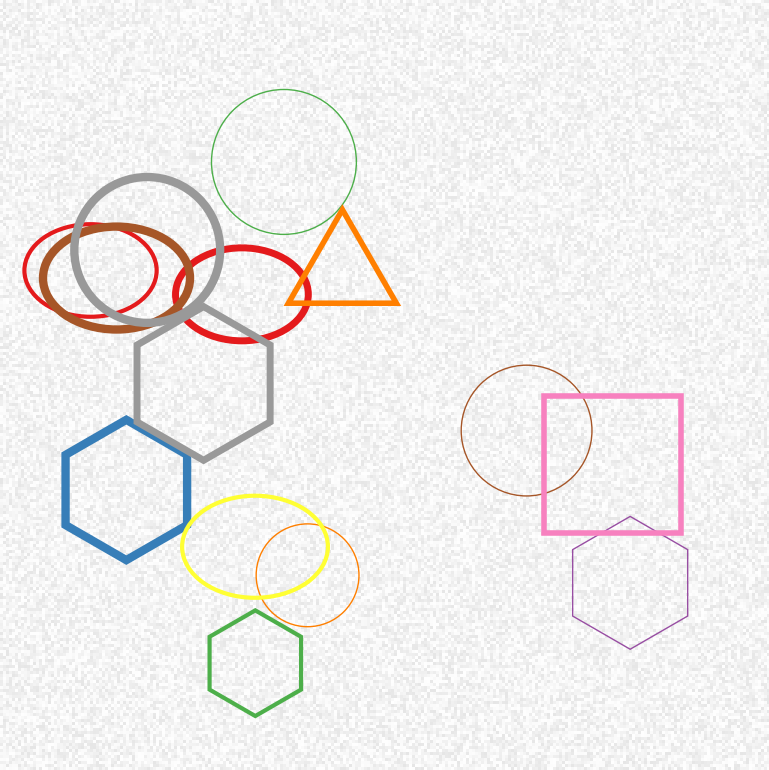[{"shape": "oval", "thickness": 1.5, "radius": 0.43, "center": [0.118, 0.649]}, {"shape": "oval", "thickness": 2.5, "radius": 0.43, "center": [0.314, 0.618]}, {"shape": "hexagon", "thickness": 3, "radius": 0.46, "center": [0.164, 0.364]}, {"shape": "hexagon", "thickness": 1.5, "radius": 0.34, "center": [0.332, 0.139]}, {"shape": "circle", "thickness": 0.5, "radius": 0.47, "center": [0.369, 0.79]}, {"shape": "hexagon", "thickness": 0.5, "radius": 0.43, "center": [0.818, 0.243]}, {"shape": "circle", "thickness": 0.5, "radius": 0.33, "center": [0.399, 0.253]}, {"shape": "triangle", "thickness": 2, "radius": 0.4, "center": [0.445, 0.647]}, {"shape": "oval", "thickness": 1.5, "radius": 0.47, "center": [0.331, 0.29]}, {"shape": "circle", "thickness": 0.5, "radius": 0.42, "center": [0.684, 0.441]}, {"shape": "oval", "thickness": 3, "radius": 0.48, "center": [0.151, 0.639]}, {"shape": "square", "thickness": 2, "radius": 0.44, "center": [0.796, 0.397]}, {"shape": "hexagon", "thickness": 2.5, "radius": 0.5, "center": [0.264, 0.502]}, {"shape": "circle", "thickness": 3, "radius": 0.47, "center": [0.191, 0.675]}]